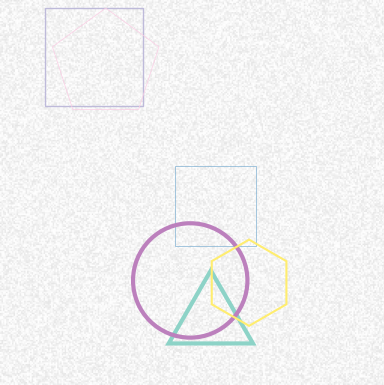[{"shape": "triangle", "thickness": 3, "radius": 0.63, "center": [0.548, 0.171]}, {"shape": "square", "thickness": 1, "radius": 0.64, "center": [0.243, 0.852]}, {"shape": "square", "thickness": 0.5, "radius": 0.52, "center": [0.559, 0.466]}, {"shape": "pentagon", "thickness": 0.5, "radius": 0.73, "center": [0.275, 0.834]}, {"shape": "circle", "thickness": 3, "radius": 0.74, "center": [0.494, 0.272]}, {"shape": "hexagon", "thickness": 1.5, "radius": 0.56, "center": [0.647, 0.266]}]